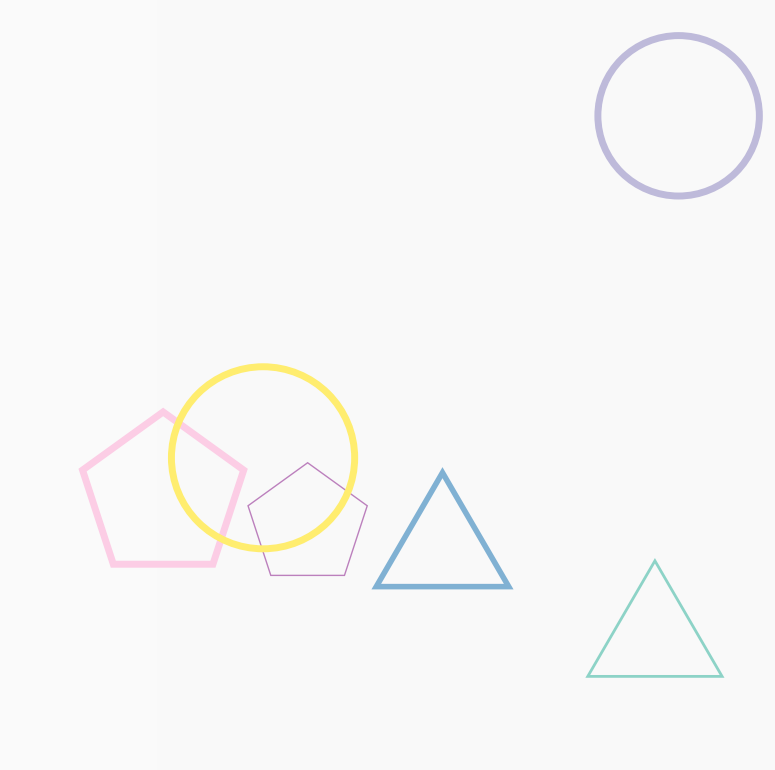[{"shape": "triangle", "thickness": 1, "radius": 0.5, "center": [0.845, 0.172]}, {"shape": "circle", "thickness": 2.5, "radius": 0.52, "center": [0.876, 0.85]}, {"shape": "triangle", "thickness": 2, "radius": 0.49, "center": [0.571, 0.287]}, {"shape": "pentagon", "thickness": 2.5, "radius": 0.55, "center": [0.21, 0.356]}, {"shape": "pentagon", "thickness": 0.5, "radius": 0.4, "center": [0.397, 0.318]}, {"shape": "circle", "thickness": 2.5, "radius": 0.59, "center": [0.339, 0.405]}]